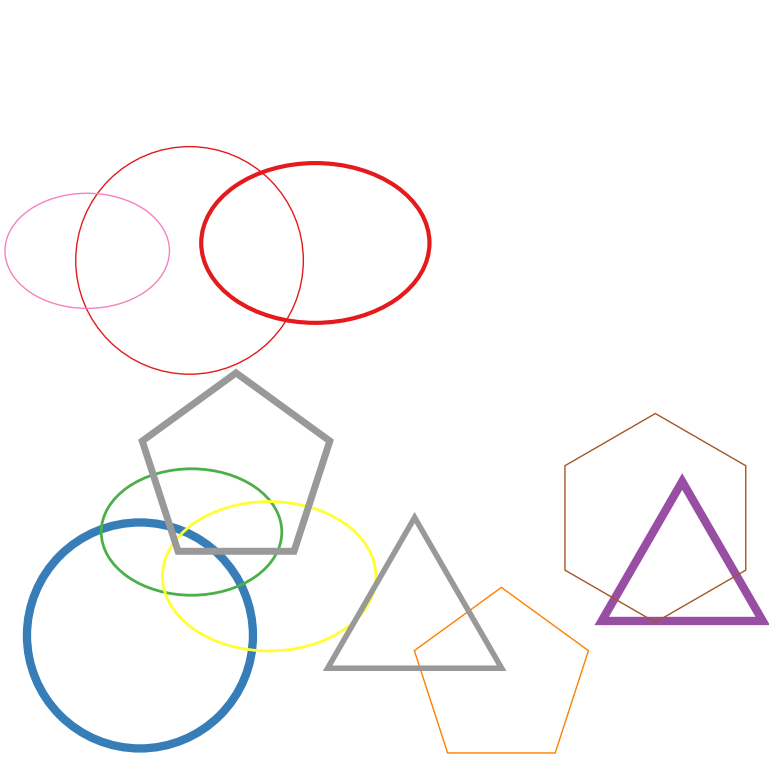[{"shape": "oval", "thickness": 1.5, "radius": 0.74, "center": [0.41, 0.684]}, {"shape": "circle", "thickness": 0.5, "radius": 0.74, "center": [0.246, 0.662]}, {"shape": "circle", "thickness": 3, "radius": 0.73, "center": [0.182, 0.175]}, {"shape": "oval", "thickness": 1, "radius": 0.59, "center": [0.249, 0.309]}, {"shape": "triangle", "thickness": 3, "radius": 0.6, "center": [0.886, 0.254]}, {"shape": "pentagon", "thickness": 0.5, "radius": 0.59, "center": [0.651, 0.118]}, {"shape": "oval", "thickness": 1, "radius": 0.69, "center": [0.35, 0.252]}, {"shape": "hexagon", "thickness": 0.5, "radius": 0.68, "center": [0.851, 0.327]}, {"shape": "oval", "thickness": 0.5, "radius": 0.53, "center": [0.113, 0.674]}, {"shape": "pentagon", "thickness": 2.5, "radius": 0.64, "center": [0.307, 0.388]}, {"shape": "triangle", "thickness": 2, "radius": 0.65, "center": [0.538, 0.197]}]